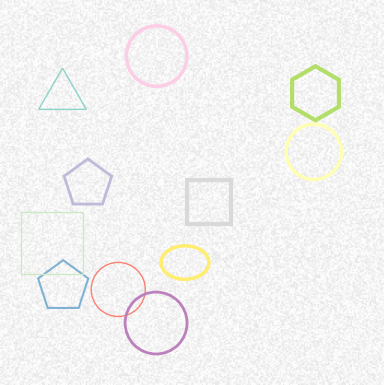[{"shape": "triangle", "thickness": 1, "radius": 0.36, "center": [0.162, 0.752]}, {"shape": "circle", "thickness": 2.5, "radius": 0.36, "center": [0.815, 0.606]}, {"shape": "pentagon", "thickness": 2, "radius": 0.32, "center": [0.228, 0.522]}, {"shape": "circle", "thickness": 1, "radius": 0.35, "center": [0.307, 0.248]}, {"shape": "pentagon", "thickness": 1.5, "radius": 0.34, "center": [0.164, 0.256]}, {"shape": "hexagon", "thickness": 3, "radius": 0.35, "center": [0.819, 0.758]}, {"shape": "circle", "thickness": 2.5, "radius": 0.39, "center": [0.407, 0.854]}, {"shape": "square", "thickness": 3, "radius": 0.29, "center": [0.542, 0.476]}, {"shape": "circle", "thickness": 2, "radius": 0.4, "center": [0.405, 0.161]}, {"shape": "square", "thickness": 1, "radius": 0.4, "center": [0.135, 0.369]}, {"shape": "oval", "thickness": 2.5, "radius": 0.31, "center": [0.481, 0.318]}]